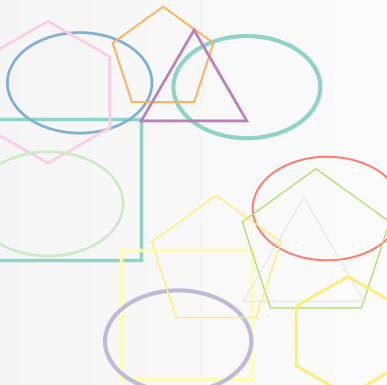[{"shape": "oval", "thickness": 3, "radius": 0.95, "center": [0.637, 0.774]}, {"shape": "square", "thickness": 2.5, "radius": 0.92, "center": [0.18, 0.509]}, {"shape": "square", "thickness": 2.5, "radius": 0.84, "center": [0.482, 0.183]}, {"shape": "oval", "thickness": 3, "radius": 0.94, "center": [0.46, 0.114]}, {"shape": "oval", "thickness": 1.5, "radius": 0.96, "center": [0.844, 0.458]}, {"shape": "oval", "thickness": 2, "radius": 0.93, "center": [0.206, 0.785]}, {"shape": "pentagon", "thickness": 1.5, "radius": 0.68, "center": [0.421, 0.846]}, {"shape": "pentagon", "thickness": 1, "radius": 1.0, "center": [0.815, 0.362]}, {"shape": "hexagon", "thickness": 2, "radius": 0.92, "center": [0.124, 0.76]}, {"shape": "triangle", "thickness": 0.5, "radius": 0.9, "center": [0.784, 0.307]}, {"shape": "triangle", "thickness": 2, "radius": 0.79, "center": [0.501, 0.765]}, {"shape": "oval", "thickness": 2, "radius": 0.97, "center": [0.124, 0.47]}, {"shape": "hexagon", "thickness": 2, "radius": 0.77, "center": [0.898, 0.127]}, {"shape": "pentagon", "thickness": 1, "radius": 0.88, "center": [0.558, 0.317]}]